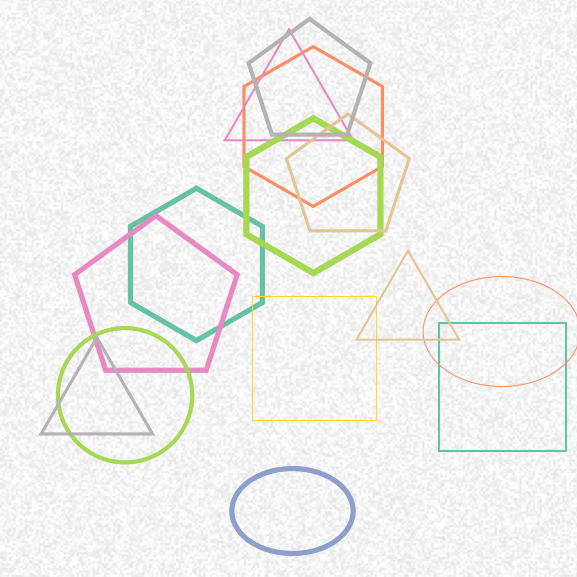[{"shape": "hexagon", "thickness": 2.5, "radius": 0.66, "center": [0.34, 0.541]}, {"shape": "square", "thickness": 1, "radius": 0.55, "center": [0.87, 0.329]}, {"shape": "hexagon", "thickness": 1.5, "radius": 0.69, "center": [0.542, 0.78]}, {"shape": "oval", "thickness": 0.5, "radius": 0.68, "center": [0.869, 0.425]}, {"shape": "oval", "thickness": 2.5, "radius": 0.53, "center": [0.506, 0.114]}, {"shape": "pentagon", "thickness": 2.5, "radius": 0.74, "center": [0.27, 0.478]}, {"shape": "triangle", "thickness": 1, "radius": 0.64, "center": [0.5, 0.82]}, {"shape": "hexagon", "thickness": 3, "radius": 0.67, "center": [0.543, 0.66]}, {"shape": "circle", "thickness": 2, "radius": 0.58, "center": [0.217, 0.315]}, {"shape": "square", "thickness": 0.5, "radius": 0.54, "center": [0.543, 0.379]}, {"shape": "pentagon", "thickness": 1.5, "radius": 0.56, "center": [0.602, 0.69]}, {"shape": "triangle", "thickness": 1, "radius": 0.51, "center": [0.706, 0.462]}, {"shape": "pentagon", "thickness": 2, "radius": 0.55, "center": [0.536, 0.856]}, {"shape": "triangle", "thickness": 1.5, "radius": 0.56, "center": [0.168, 0.303]}]